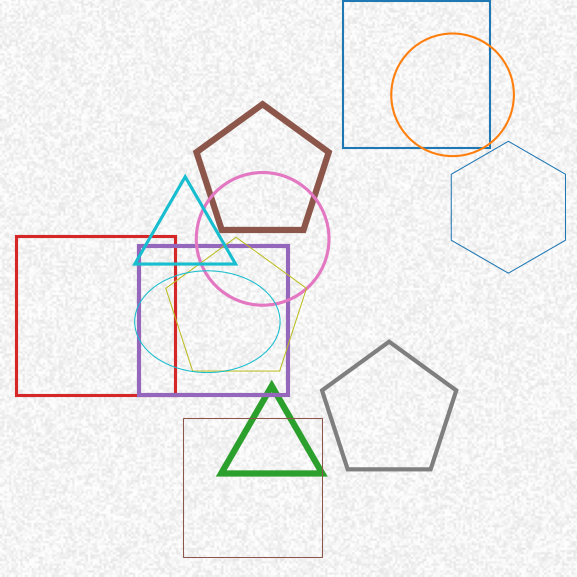[{"shape": "square", "thickness": 1, "radius": 0.64, "center": [0.722, 0.87]}, {"shape": "hexagon", "thickness": 0.5, "radius": 0.57, "center": [0.88, 0.64]}, {"shape": "circle", "thickness": 1, "radius": 0.53, "center": [0.784, 0.835]}, {"shape": "triangle", "thickness": 3, "radius": 0.51, "center": [0.471, 0.23]}, {"shape": "square", "thickness": 1.5, "radius": 0.69, "center": [0.165, 0.452]}, {"shape": "square", "thickness": 2, "radius": 0.64, "center": [0.369, 0.444]}, {"shape": "square", "thickness": 0.5, "radius": 0.6, "center": [0.437, 0.155]}, {"shape": "pentagon", "thickness": 3, "radius": 0.6, "center": [0.455, 0.698]}, {"shape": "circle", "thickness": 1.5, "radius": 0.57, "center": [0.455, 0.586]}, {"shape": "pentagon", "thickness": 2, "radius": 0.61, "center": [0.674, 0.285]}, {"shape": "pentagon", "thickness": 0.5, "radius": 0.64, "center": [0.409, 0.46]}, {"shape": "oval", "thickness": 0.5, "radius": 0.63, "center": [0.359, 0.442]}, {"shape": "triangle", "thickness": 1.5, "radius": 0.5, "center": [0.321, 0.592]}]